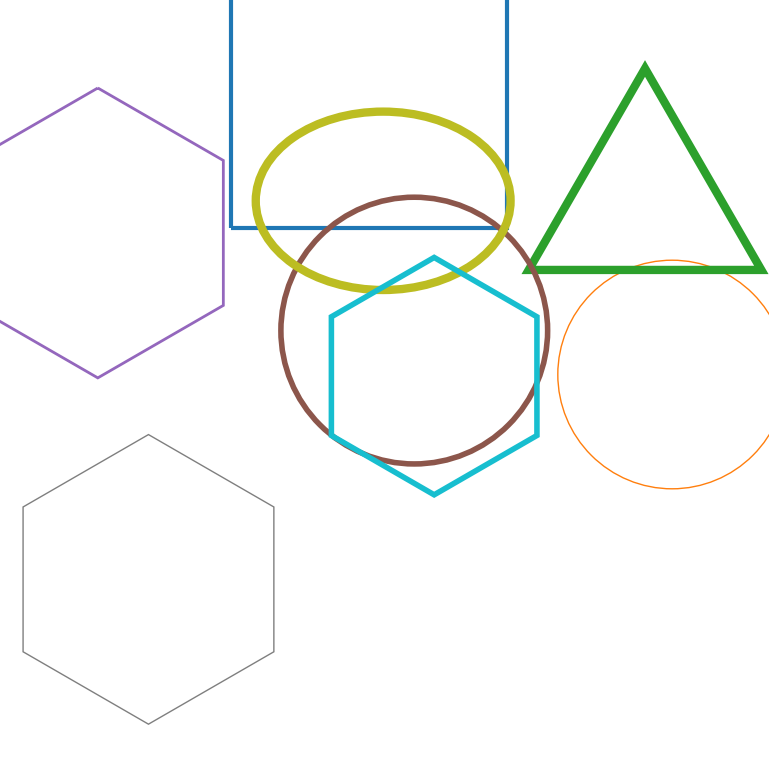[{"shape": "square", "thickness": 1.5, "radius": 0.9, "center": [0.479, 0.883]}, {"shape": "circle", "thickness": 0.5, "radius": 0.74, "center": [0.873, 0.514]}, {"shape": "triangle", "thickness": 3, "radius": 0.87, "center": [0.838, 0.737]}, {"shape": "hexagon", "thickness": 1, "radius": 0.94, "center": [0.127, 0.697]}, {"shape": "circle", "thickness": 2, "radius": 0.87, "center": [0.538, 0.571]}, {"shape": "hexagon", "thickness": 0.5, "radius": 0.94, "center": [0.193, 0.248]}, {"shape": "oval", "thickness": 3, "radius": 0.83, "center": [0.498, 0.739]}, {"shape": "hexagon", "thickness": 2, "radius": 0.77, "center": [0.564, 0.512]}]